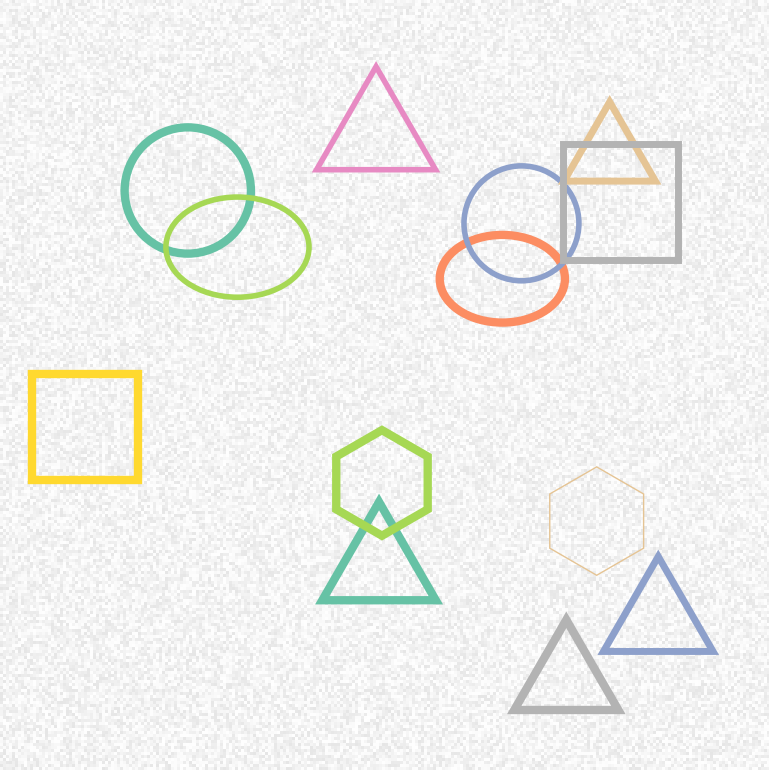[{"shape": "circle", "thickness": 3, "radius": 0.41, "center": [0.244, 0.753]}, {"shape": "triangle", "thickness": 3, "radius": 0.43, "center": [0.492, 0.263]}, {"shape": "oval", "thickness": 3, "radius": 0.41, "center": [0.652, 0.638]}, {"shape": "circle", "thickness": 2, "radius": 0.37, "center": [0.677, 0.71]}, {"shape": "triangle", "thickness": 2.5, "radius": 0.41, "center": [0.855, 0.195]}, {"shape": "triangle", "thickness": 2, "radius": 0.45, "center": [0.488, 0.824]}, {"shape": "oval", "thickness": 2, "radius": 0.46, "center": [0.308, 0.679]}, {"shape": "hexagon", "thickness": 3, "radius": 0.34, "center": [0.496, 0.373]}, {"shape": "square", "thickness": 3, "radius": 0.34, "center": [0.11, 0.446]}, {"shape": "triangle", "thickness": 2.5, "radius": 0.34, "center": [0.792, 0.799]}, {"shape": "hexagon", "thickness": 0.5, "radius": 0.35, "center": [0.775, 0.323]}, {"shape": "triangle", "thickness": 3, "radius": 0.39, "center": [0.735, 0.117]}, {"shape": "square", "thickness": 2.5, "radius": 0.37, "center": [0.806, 0.738]}]